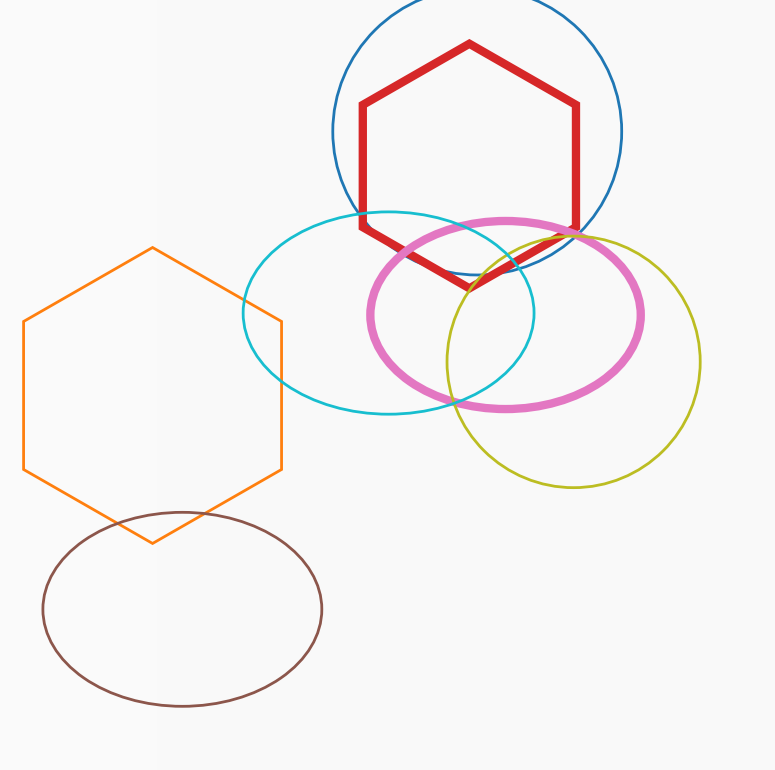[{"shape": "circle", "thickness": 1, "radius": 0.93, "center": [0.616, 0.829]}, {"shape": "hexagon", "thickness": 1, "radius": 0.96, "center": [0.197, 0.486]}, {"shape": "hexagon", "thickness": 3, "radius": 0.79, "center": [0.606, 0.784]}, {"shape": "oval", "thickness": 1, "radius": 0.9, "center": [0.235, 0.209]}, {"shape": "oval", "thickness": 3, "radius": 0.87, "center": [0.652, 0.591]}, {"shape": "circle", "thickness": 1, "radius": 0.82, "center": [0.74, 0.53]}, {"shape": "oval", "thickness": 1, "radius": 0.94, "center": [0.501, 0.593]}]